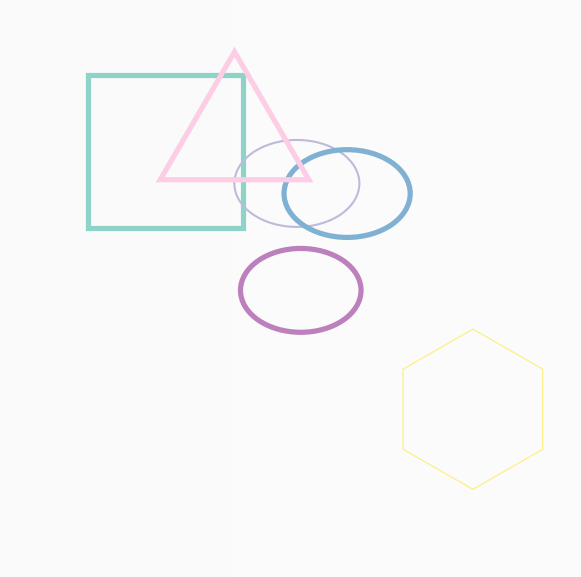[{"shape": "square", "thickness": 2.5, "radius": 0.66, "center": [0.285, 0.737]}, {"shape": "oval", "thickness": 1, "radius": 0.54, "center": [0.511, 0.682]}, {"shape": "oval", "thickness": 2.5, "radius": 0.54, "center": [0.597, 0.664]}, {"shape": "triangle", "thickness": 2.5, "radius": 0.74, "center": [0.404, 0.762]}, {"shape": "oval", "thickness": 2.5, "radius": 0.52, "center": [0.517, 0.496]}, {"shape": "hexagon", "thickness": 0.5, "radius": 0.69, "center": [0.814, 0.291]}]